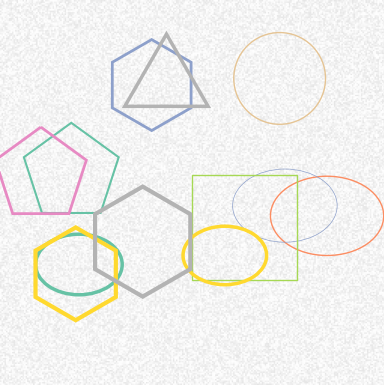[{"shape": "oval", "thickness": 2.5, "radius": 0.56, "center": [0.205, 0.313]}, {"shape": "pentagon", "thickness": 1.5, "radius": 0.65, "center": [0.185, 0.552]}, {"shape": "oval", "thickness": 1, "radius": 0.74, "center": [0.85, 0.439]}, {"shape": "hexagon", "thickness": 2, "radius": 0.59, "center": [0.394, 0.779]}, {"shape": "oval", "thickness": 0.5, "radius": 0.68, "center": [0.74, 0.466]}, {"shape": "pentagon", "thickness": 2, "radius": 0.62, "center": [0.106, 0.546]}, {"shape": "square", "thickness": 1, "radius": 0.68, "center": [0.635, 0.41]}, {"shape": "hexagon", "thickness": 3, "radius": 0.6, "center": [0.197, 0.289]}, {"shape": "oval", "thickness": 2.5, "radius": 0.54, "center": [0.584, 0.336]}, {"shape": "circle", "thickness": 1, "radius": 0.6, "center": [0.726, 0.796]}, {"shape": "hexagon", "thickness": 3, "radius": 0.71, "center": [0.371, 0.372]}, {"shape": "triangle", "thickness": 2.5, "radius": 0.62, "center": [0.432, 0.786]}]